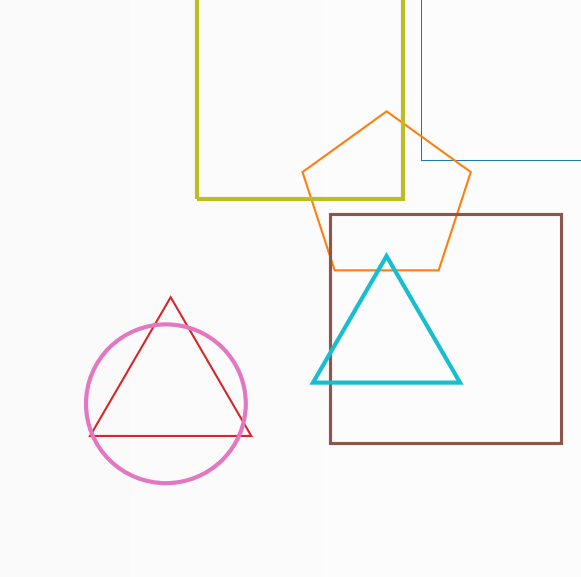[{"shape": "square", "thickness": 0.5, "radius": 0.87, "center": [0.899, 0.896]}, {"shape": "pentagon", "thickness": 1, "radius": 0.76, "center": [0.665, 0.654]}, {"shape": "triangle", "thickness": 1, "radius": 0.8, "center": [0.294, 0.324]}, {"shape": "square", "thickness": 1.5, "radius": 0.99, "center": [0.766, 0.43]}, {"shape": "circle", "thickness": 2, "radius": 0.69, "center": [0.285, 0.3]}, {"shape": "square", "thickness": 2, "radius": 0.89, "center": [0.517, 0.832]}, {"shape": "triangle", "thickness": 2, "radius": 0.73, "center": [0.665, 0.41]}]